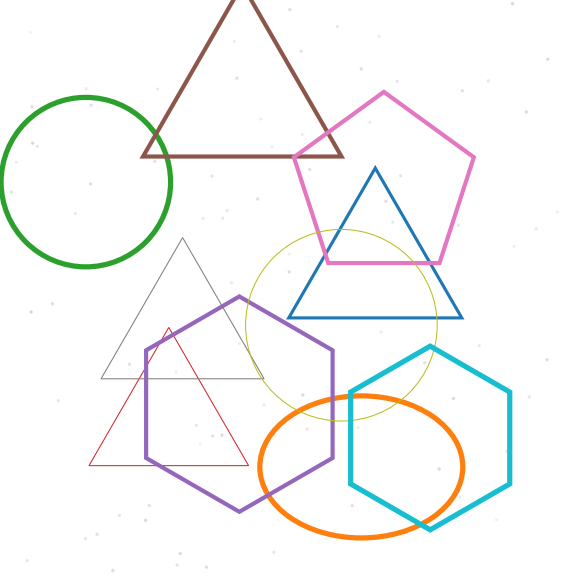[{"shape": "triangle", "thickness": 1.5, "radius": 0.86, "center": [0.65, 0.535]}, {"shape": "oval", "thickness": 2.5, "radius": 0.88, "center": [0.626, 0.191]}, {"shape": "circle", "thickness": 2.5, "radius": 0.73, "center": [0.149, 0.684]}, {"shape": "triangle", "thickness": 0.5, "radius": 0.8, "center": [0.292, 0.273]}, {"shape": "hexagon", "thickness": 2, "radius": 0.93, "center": [0.414, 0.299]}, {"shape": "triangle", "thickness": 2, "radius": 0.99, "center": [0.42, 0.827]}, {"shape": "pentagon", "thickness": 2, "radius": 0.82, "center": [0.665, 0.676]}, {"shape": "triangle", "thickness": 0.5, "radius": 0.81, "center": [0.316, 0.425]}, {"shape": "circle", "thickness": 0.5, "radius": 0.83, "center": [0.591, 0.436]}, {"shape": "hexagon", "thickness": 2.5, "radius": 0.8, "center": [0.745, 0.241]}]